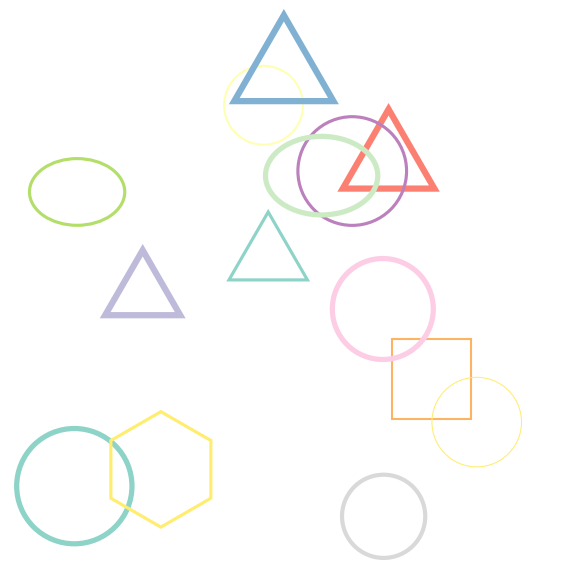[{"shape": "triangle", "thickness": 1.5, "radius": 0.39, "center": [0.464, 0.554]}, {"shape": "circle", "thickness": 2.5, "radius": 0.5, "center": [0.129, 0.157]}, {"shape": "circle", "thickness": 1, "radius": 0.34, "center": [0.456, 0.817]}, {"shape": "triangle", "thickness": 3, "radius": 0.38, "center": [0.247, 0.491]}, {"shape": "triangle", "thickness": 3, "radius": 0.46, "center": [0.673, 0.718]}, {"shape": "triangle", "thickness": 3, "radius": 0.5, "center": [0.492, 0.874]}, {"shape": "square", "thickness": 1, "radius": 0.34, "center": [0.747, 0.343]}, {"shape": "oval", "thickness": 1.5, "radius": 0.41, "center": [0.134, 0.667]}, {"shape": "circle", "thickness": 2.5, "radius": 0.44, "center": [0.663, 0.464]}, {"shape": "circle", "thickness": 2, "radius": 0.36, "center": [0.664, 0.105]}, {"shape": "circle", "thickness": 1.5, "radius": 0.47, "center": [0.61, 0.703]}, {"shape": "oval", "thickness": 2.5, "radius": 0.49, "center": [0.557, 0.695]}, {"shape": "circle", "thickness": 0.5, "radius": 0.39, "center": [0.826, 0.268]}, {"shape": "hexagon", "thickness": 1.5, "radius": 0.5, "center": [0.279, 0.186]}]